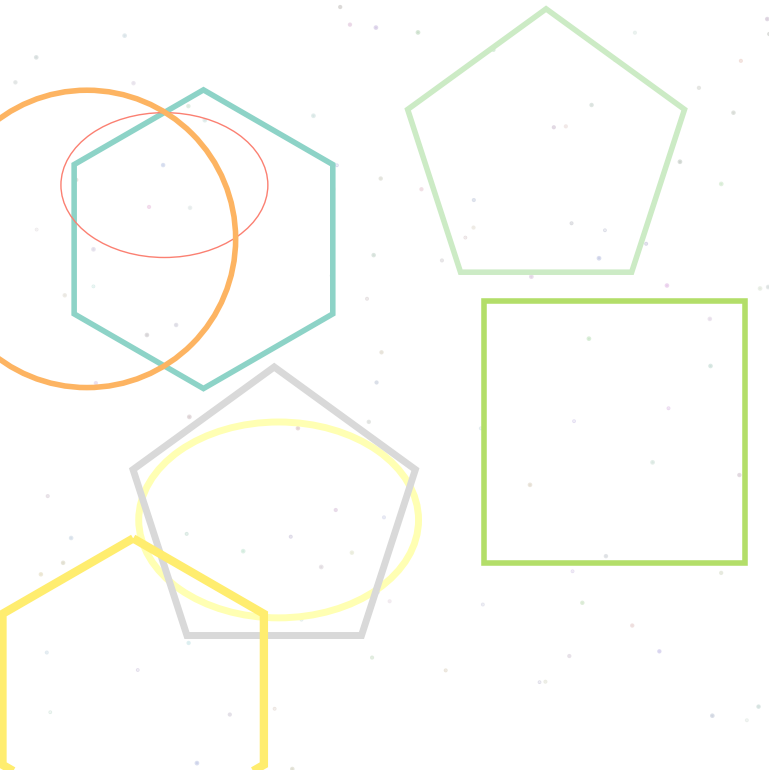[{"shape": "hexagon", "thickness": 2, "radius": 0.97, "center": [0.264, 0.689]}, {"shape": "oval", "thickness": 2.5, "radius": 0.91, "center": [0.362, 0.325]}, {"shape": "oval", "thickness": 0.5, "radius": 0.67, "center": [0.213, 0.76]}, {"shape": "circle", "thickness": 2, "radius": 0.97, "center": [0.113, 0.69]}, {"shape": "square", "thickness": 2, "radius": 0.85, "center": [0.798, 0.439]}, {"shape": "pentagon", "thickness": 2.5, "radius": 0.96, "center": [0.356, 0.331]}, {"shape": "pentagon", "thickness": 2, "radius": 0.95, "center": [0.709, 0.799]}, {"shape": "hexagon", "thickness": 3, "radius": 0.98, "center": [0.173, 0.105]}]